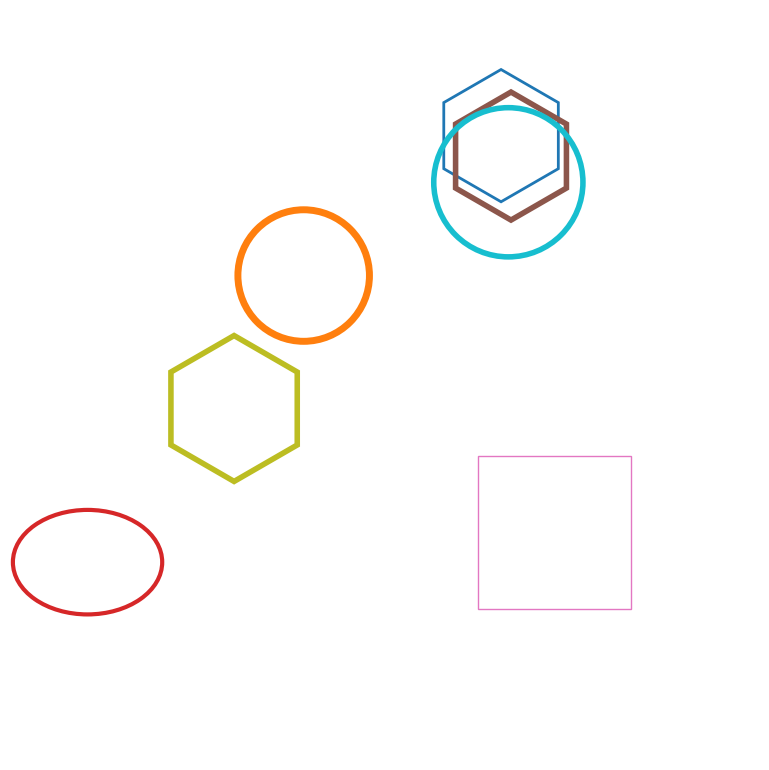[{"shape": "hexagon", "thickness": 1, "radius": 0.43, "center": [0.651, 0.824]}, {"shape": "circle", "thickness": 2.5, "radius": 0.43, "center": [0.394, 0.642]}, {"shape": "oval", "thickness": 1.5, "radius": 0.48, "center": [0.114, 0.27]}, {"shape": "hexagon", "thickness": 2, "radius": 0.42, "center": [0.664, 0.797]}, {"shape": "square", "thickness": 0.5, "radius": 0.5, "center": [0.72, 0.308]}, {"shape": "hexagon", "thickness": 2, "radius": 0.47, "center": [0.304, 0.469]}, {"shape": "circle", "thickness": 2, "radius": 0.48, "center": [0.66, 0.763]}]